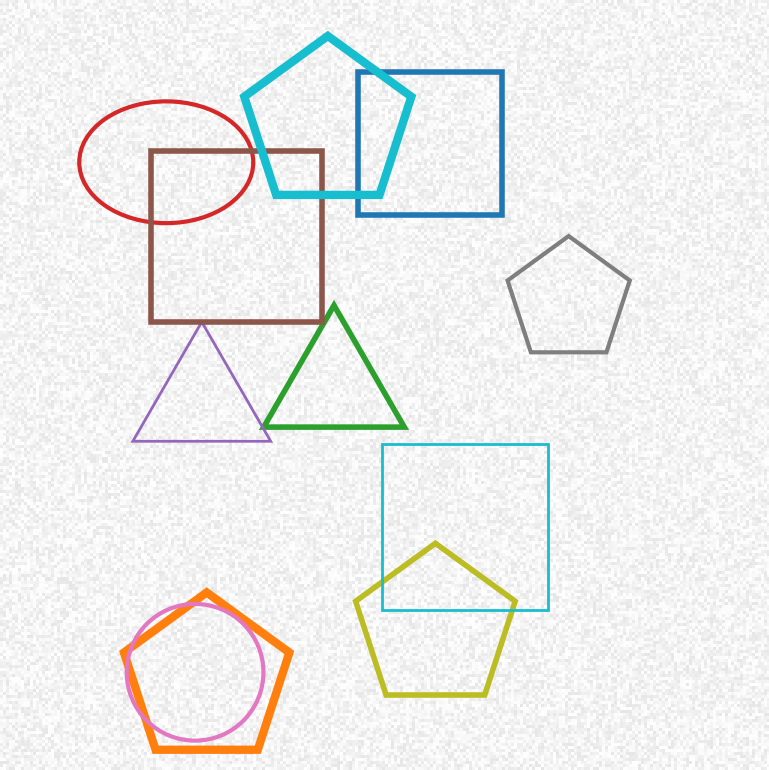[{"shape": "square", "thickness": 2, "radius": 0.47, "center": [0.559, 0.814]}, {"shape": "pentagon", "thickness": 3, "radius": 0.56, "center": [0.268, 0.118]}, {"shape": "triangle", "thickness": 2, "radius": 0.53, "center": [0.434, 0.498]}, {"shape": "oval", "thickness": 1.5, "radius": 0.56, "center": [0.216, 0.789]}, {"shape": "triangle", "thickness": 1, "radius": 0.52, "center": [0.262, 0.479]}, {"shape": "square", "thickness": 2, "radius": 0.56, "center": [0.307, 0.693]}, {"shape": "circle", "thickness": 1.5, "radius": 0.44, "center": [0.253, 0.127]}, {"shape": "pentagon", "thickness": 1.5, "radius": 0.42, "center": [0.739, 0.61]}, {"shape": "pentagon", "thickness": 2, "radius": 0.54, "center": [0.565, 0.185]}, {"shape": "square", "thickness": 1, "radius": 0.54, "center": [0.604, 0.316]}, {"shape": "pentagon", "thickness": 3, "radius": 0.57, "center": [0.426, 0.839]}]